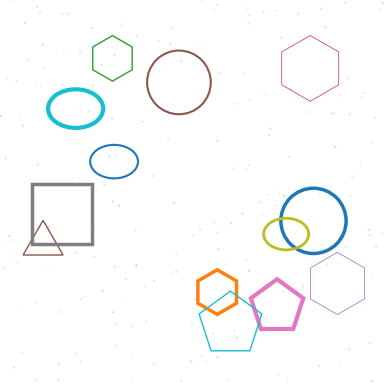[{"shape": "circle", "thickness": 2.5, "radius": 0.42, "center": [0.814, 0.426]}, {"shape": "oval", "thickness": 1.5, "radius": 0.31, "center": [0.296, 0.58]}, {"shape": "hexagon", "thickness": 2.5, "radius": 0.29, "center": [0.564, 0.241]}, {"shape": "hexagon", "thickness": 1, "radius": 0.3, "center": [0.292, 0.848]}, {"shape": "hexagon", "thickness": 0.5, "radius": 0.43, "center": [0.806, 0.822]}, {"shape": "hexagon", "thickness": 0.5, "radius": 0.4, "center": [0.876, 0.264]}, {"shape": "circle", "thickness": 1.5, "radius": 0.41, "center": [0.465, 0.786]}, {"shape": "triangle", "thickness": 1, "radius": 0.3, "center": [0.112, 0.368]}, {"shape": "pentagon", "thickness": 3, "radius": 0.36, "center": [0.72, 0.203]}, {"shape": "square", "thickness": 2.5, "radius": 0.39, "center": [0.161, 0.444]}, {"shape": "oval", "thickness": 2, "radius": 0.29, "center": [0.743, 0.392]}, {"shape": "pentagon", "thickness": 1, "radius": 0.43, "center": [0.599, 0.158]}, {"shape": "oval", "thickness": 3, "radius": 0.36, "center": [0.197, 0.718]}]